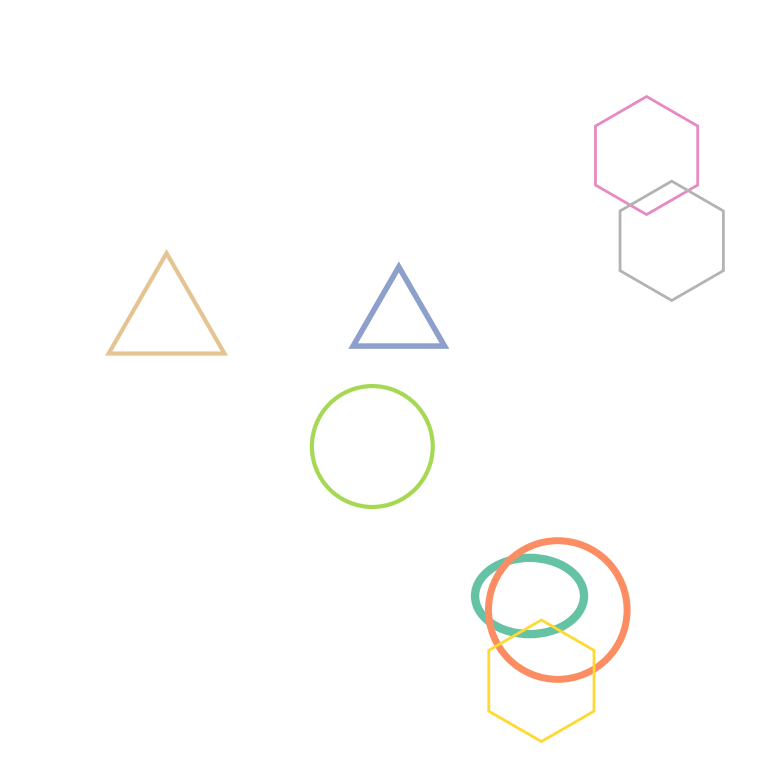[{"shape": "oval", "thickness": 3, "radius": 0.35, "center": [0.688, 0.226]}, {"shape": "circle", "thickness": 2.5, "radius": 0.45, "center": [0.724, 0.208]}, {"shape": "triangle", "thickness": 2, "radius": 0.34, "center": [0.518, 0.585]}, {"shape": "hexagon", "thickness": 1, "radius": 0.38, "center": [0.84, 0.798]}, {"shape": "circle", "thickness": 1.5, "radius": 0.39, "center": [0.484, 0.42]}, {"shape": "hexagon", "thickness": 1, "radius": 0.39, "center": [0.703, 0.116]}, {"shape": "triangle", "thickness": 1.5, "radius": 0.43, "center": [0.216, 0.584]}, {"shape": "hexagon", "thickness": 1, "radius": 0.39, "center": [0.872, 0.687]}]